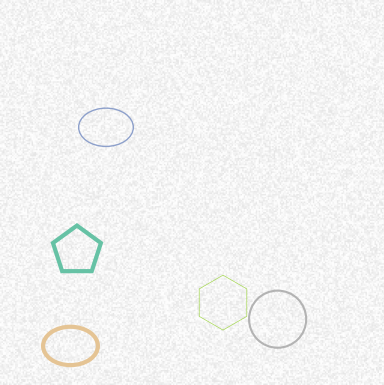[{"shape": "pentagon", "thickness": 3, "radius": 0.33, "center": [0.2, 0.349]}, {"shape": "oval", "thickness": 1, "radius": 0.36, "center": [0.275, 0.669]}, {"shape": "hexagon", "thickness": 0.5, "radius": 0.36, "center": [0.579, 0.214]}, {"shape": "oval", "thickness": 3, "radius": 0.36, "center": [0.183, 0.101]}, {"shape": "circle", "thickness": 1.5, "radius": 0.37, "center": [0.721, 0.171]}]